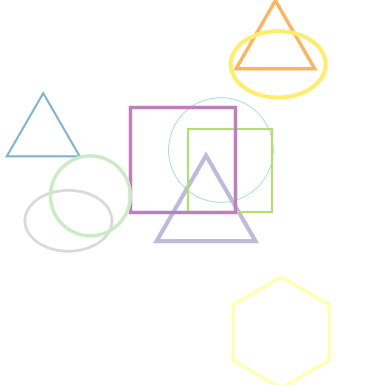[{"shape": "circle", "thickness": 0.5, "radius": 0.68, "center": [0.574, 0.61]}, {"shape": "hexagon", "thickness": 2.5, "radius": 0.72, "center": [0.731, 0.136]}, {"shape": "triangle", "thickness": 3, "radius": 0.74, "center": [0.535, 0.448]}, {"shape": "triangle", "thickness": 1.5, "radius": 0.55, "center": [0.112, 0.649]}, {"shape": "triangle", "thickness": 2.5, "radius": 0.59, "center": [0.715, 0.88]}, {"shape": "square", "thickness": 1.5, "radius": 0.54, "center": [0.597, 0.557]}, {"shape": "oval", "thickness": 2, "radius": 0.57, "center": [0.178, 0.427]}, {"shape": "square", "thickness": 2.5, "radius": 0.68, "center": [0.474, 0.586]}, {"shape": "circle", "thickness": 2.5, "radius": 0.52, "center": [0.235, 0.491]}, {"shape": "oval", "thickness": 3, "radius": 0.62, "center": [0.723, 0.833]}]